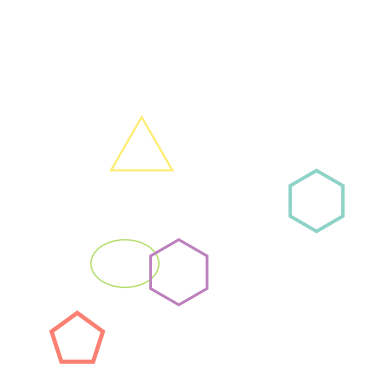[{"shape": "hexagon", "thickness": 2.5, "radius": 0.4, "center": [0.822, 0.478]}, {"shape": "pentagon", "thickness": 3, "radius": 0.35, "center": [0.201, 0.117]}, {"shape": "oval", "thickness": 1, "radius": 0.44, "center": [0.324, 0.315]}, {"shape": "hexagon", "thickness": 2, "radius": 0.42, "center": [0.464, 0.293]}, {"shape": "triangle", "thickness": 1.5, "radius": 0.46, "center": [0.368, 0.604]}]